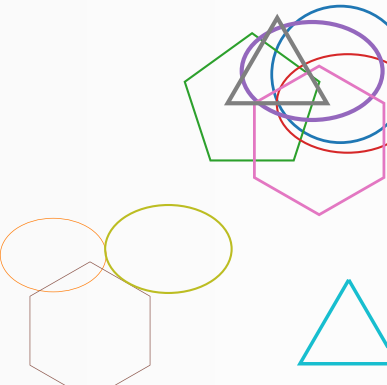[{"shape": "circle", "thickness": 2, "radius": 0.89, "center": [0.879, 0.807]}, {"shape": "oval", "thickness": 0.5, "radius": 0.68, "center": [0.137, 0.337]}, {"shape": "pentagon", "thickness": 1.5, "radius": 0.91, "center": [0.651, 0.731]}, {"shape": "oval", "thickness": 1.5, "radius": 0.91, "center": [0.897, 0.731]}, {"shape": "oval", "thickness": 3, "radius": 0.91, "center": [0.806, 0.816]}, {"shape": "hexagon", "thickness": 0.5, "radius": 0.89, "center": [0.232, 0.141]}, {"shape": "hexagon", "thickness": 2, "radius": 0.97, "center": [0.824, 0.635]}, {"shape": "triangle", "thickness": 3, "radius": 0.74, "center": [0.715, 0.806]}, {"shape": "oval", "thickness": 1.5, "radius": 0.82, "center": [0.435, 0.353]}, {"shape": "triangle", "thickness": 2.5, "radius": 0.73, "center": [0.9, 0.128]}]